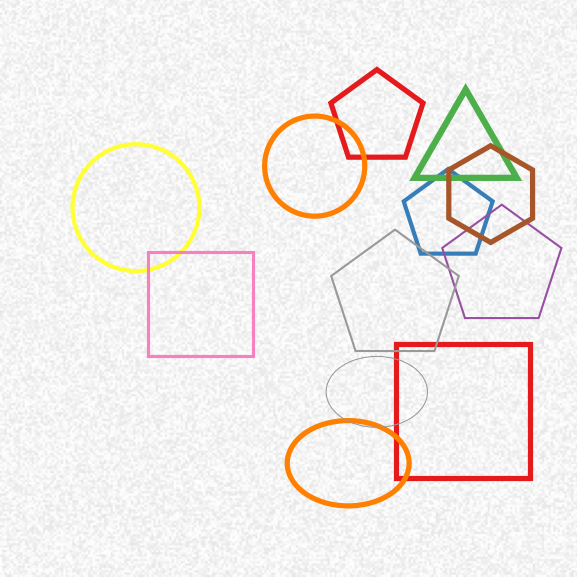[{"shape": "pentagon", "thickness": 2.5, "radius": 0.42, "center": [0.653, 0.795]}, {"shape": "square", "thickness": 2.5, "radius": 0.58, "center": [0.802, 0.287]}, {"shape": "pentagon", "thickness": 2, "radius": 0.4, "center": [0.776, 0.625]}, {"shape": "triangle", "thickness": 3, "radius": 0.51, "center": [0.806, 0.742]}, {"shape": "pentagon", "thickness": 1, "radius": 0.54, "center": [0.869, 0.536]}, {"shape": "oval", "thickness": 2.5, "radius": 0.53, "center": [0.603, 0.197]}, {"shape": "circle", "thickness": 2.5, "radius": 0.43, "center": [0.545, 0.711]}, {"shape": "circle", "thickness": 2, "radius": 0.55, "center": [0.235, 0.64]}, {"shape": "hexagon", "thickness": 2.5, "radius": 0.42, "center": [0.85, 0.663]}, {"shape": "square", "thickness": 1.5, "radius": 0.45, "center": [0.348, 0.473]}, {"shape": "oval", "thickness": 0.5, "radius": 0.44, "center": [0.653, 0.321]}, {"shape": "pentagon", "thickness": 1, "radius": 0.58, "center": [0.684, 0.485]}]